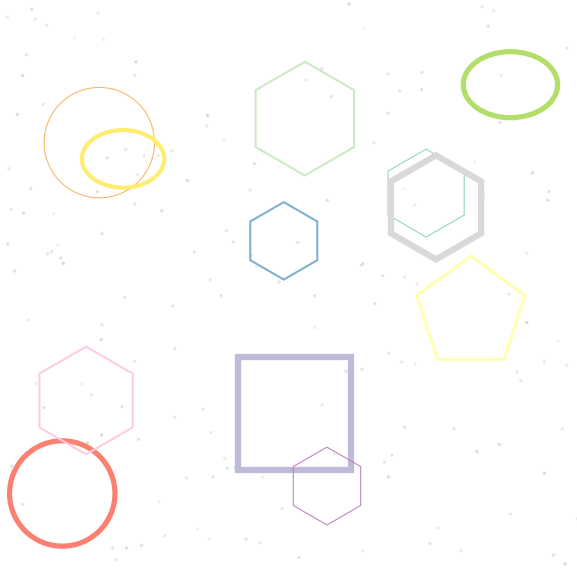[{"shape": "hexagon", "thickness": 0.5, "radius": 0.38, "center": [0.738, 0.665]}, {"shape": "pentagon", "thickness": 1.5, "radius": 0.49, "center": [0.815, 0.457]}, {"shape": "square", "thickness": 3, "radius": 0.49, "center": [0.51, 0.283]}, {"shape": "circle", "thickness": 2.5, "radius": 0.46, "center": [0.108, 0.145]}, {"shape": "hexagon", "thickness": 1, "radius": 0.34, "center": [0.491, 0.582]}, {"shape": "circle", "thickness": 0.5, "radius": 0.48, "center": [0.172, 0.752]}, {"shape": "oval", "thickness": 2.5, "radius": 0.41, "center": [0.884, 0.853]}, {"shape": "hexagon", "thickness": 1, "radius": 0.47, "center": [0.149, 0.306]}, {"shape": "hexagon", "thickness": 3, "radius": 0.45, "center": [0.755, 0.64]}, {"shape": "hexagon", "thickness": 0.5, "radius": 0.34, "center": [0.566, 0.158]}, {"shape": "hexagon", "thickness": 1, "radius": 0.49, "center": [0.528, 0.794]}, {"shape": "oval", "thickness": 2, "radius": 0.36, "center": [0.213, 0.724]}]